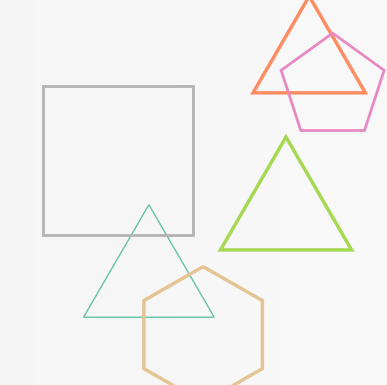[{"shape": "triangle", "thickness": 1, "radius": 0.97, "center": [0.384, 0.273]}, {"shape": "triangle", "thickness": 2.5, "radius": 0.84, "center": [0.798, 0.843]}, {"shape": "pentagon", "thickness": 2, "radius": 0.7, "center": [0.858, 0.774]}, {"shape": "triangle", "thickness": 2.5, "radius": 0.98, "center": [0.738, 0.449]}, {"shape": "hexagon", "thickness": 2.5, "radius": 0.88, "center": [0.524, 0.131]}, {"shape": "square", "thickness": 2, "radius": 0.97, "center": [0.305, 0.584]}]